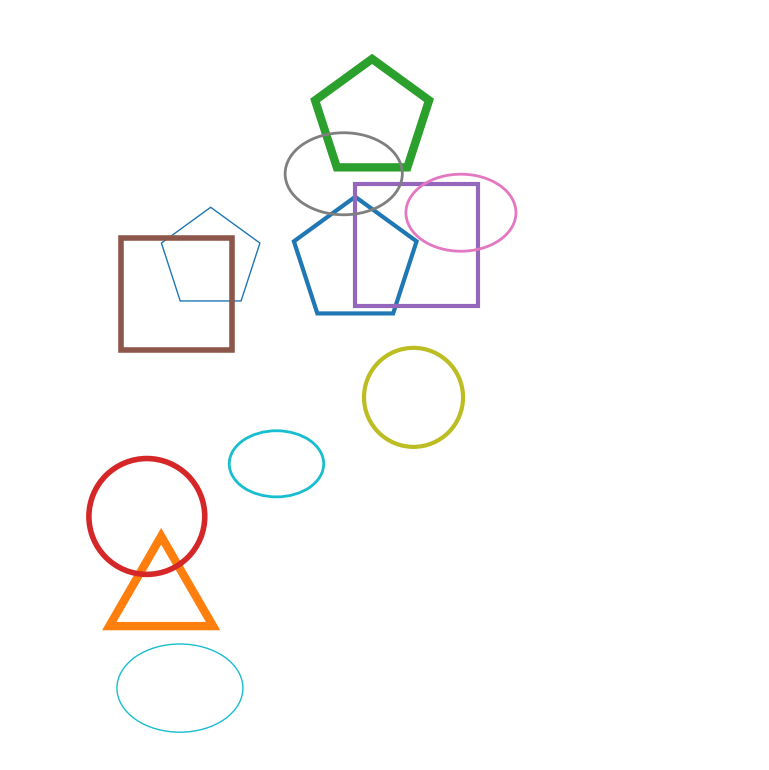[{"shape": "pentagon", "thickness": 0.5, "radius": 0.34, "center": [0.274, 0.664]}, {"shape": "pentagon", "thickness": 1.5, "radius": 0.42, "center": [0.461, 0.661]}, {"shape": "triangle", "thickness": 3, "radius": 0.39, "center": [0.209, 0.226]}, {"shape": "pentagon", "thickness": 3, "radius": 0.39, "center": [0.483, 0.846]}, {"shape": "circle", "thickness": 2, "radius": 0.38, "center": [0.191, 0.329]}, {"shape": "square", "thickness": 1.5, "radius": 0.4, "center": [0.541, 0.682]}, {"shape": "square", "thickness": 2, "radius": 0.36, "center": [0.23, 0.618]}, {"shape": "oval", "thickness": 1, "radius": 0.36, "center": [0.599, 0.724]}, {"shape": "oval", "thickness": 1, "radius": 0.38, "center": [0.446, 0.774]}, {"shape": "circle", "thickness": 1.5, "radius": 0.32, "center": [0.537, 0.484]}, {"shape": "oval", "thickness": 1, "radius": 0.31, "center": [0.359, 0.398]}, {"shape": "oval", "thickness": 0.5, "radius": 0.41, "center": [0.234, 0.106]}]